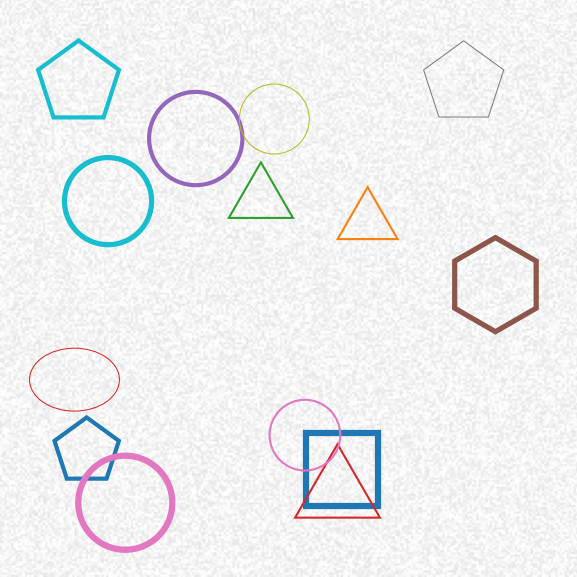[{"shape": "square", "thickness": 3, "radius": 0.32, "center": [0.592, 0.186]}, {"shape": "pentagon", "thickness": 2, "radius": 0.29, "center": [0.15, 0.218]}, {"shape": "triangle", "thickness": 1, "radius": 0.3, "center": [0.637, 0.615]}, {"shape": "triangle", "thickness": 1, "radius": 0.32, "center": [0.452, 0.654]}, {"shape": "oval", "thickness": 0.5, "radius": 0.39, "center": [0.129, 0.342]}, {"shape": "triangle", "thickness": 1, "radius": 0.42, "center": [0.584, 0.145]}, {"shape": "circle", "thickness": 2, "radius": 0.4, "center": [0.339, 0.759]}, {"shape": "hexagon", "thickness": 2.5, "radius": 0.41, "center": [0.858, 0.506]}, {"shape": "circle", "thickness": 3, "radius": 0.41, "center": [0.217, 0.129]}, {"shape": "circle", "thickness": 1, "radius": 0.31, "center": [0.528, 0.246]}, {"shape": "pentagon", "thickness": 0.5, "radius": 0.36, "center": [0.803, 0.856]}, {"shape": "circle", "thickness": 0.5, "radius": 0.3, "center": [0.475, 0.793]}, {"shape": "circle", "thickness": 2.5, "radius": 0.38, "center": [0.187, 0.651]}, {"shape": "pentagon", "thickness": 2, "radius": 0.37, "center": [0.136, 0.855]}]